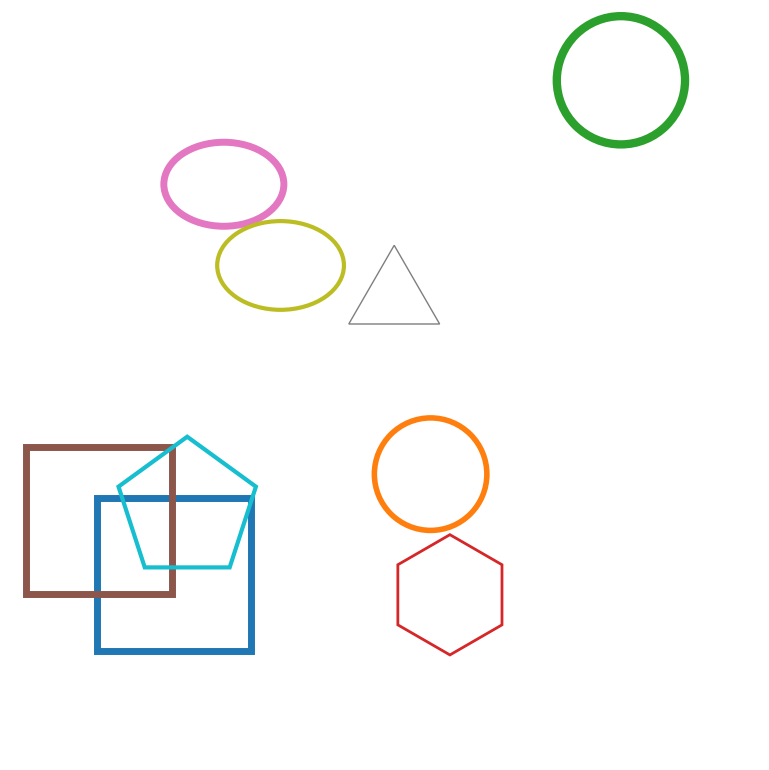[{"shape": "square", "thickness": 2.5, "radius": 0.5, "center": [0.226, 0.254]}, {"shape": "circle", "thickness": 2, "radius": 0.37, "center": [0.559, 0.384]}, {"shape": "circle", "thickness": 3, "radius": 0.42, "center": [0.806, 0.896]}, {"shape": "hexagon", "thickness": 1, "radius": 0.39, "center": [0.584, 0.228]}, {"shape": "square", "thickness": 2.5, "radius": 0.48, "center": [0.129, 0.324]}, {"shape": "oval", "thickness": 2.5, "radius": 0.39, "center": [0.291, 0.761]}, {"shape": "triangle", "thickness": 0.5, "radius": 0.34, "center": [0.512, 0.613]}, {"shape": "oval", "thickness": 1.5, "radius": 0.41, "center": [0.364, 0.655]}, {"shape": "pentagon", "thickness": 1.5, "radius": 0.47, "center": [0.243, 0.339]}]